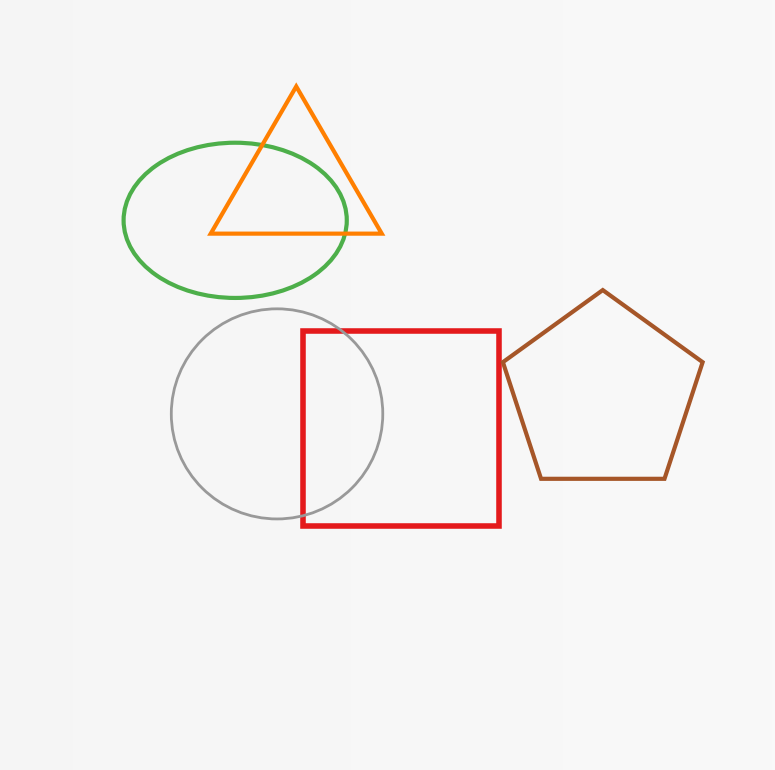[{"shape": "square", "thickness": 2, "radius": 0.63, "center": [0.517, 0.444]}, {"shape": "oval", "thickness": 1.5, "radius": 0.72, "center": [0.303, 0.714]}, {"shape": "triangle", "thickness": 1.5, "radius": 0.64, "center": [0.382, 0.76]}, {"shape": "pentagon", "thickness": 1.5, "radius": 0.68, "center": [0.778, 0.488]}, {"shape": "circle", "thickness": 1, "radius": 0.68, "center": [0.357, 0.462]}]